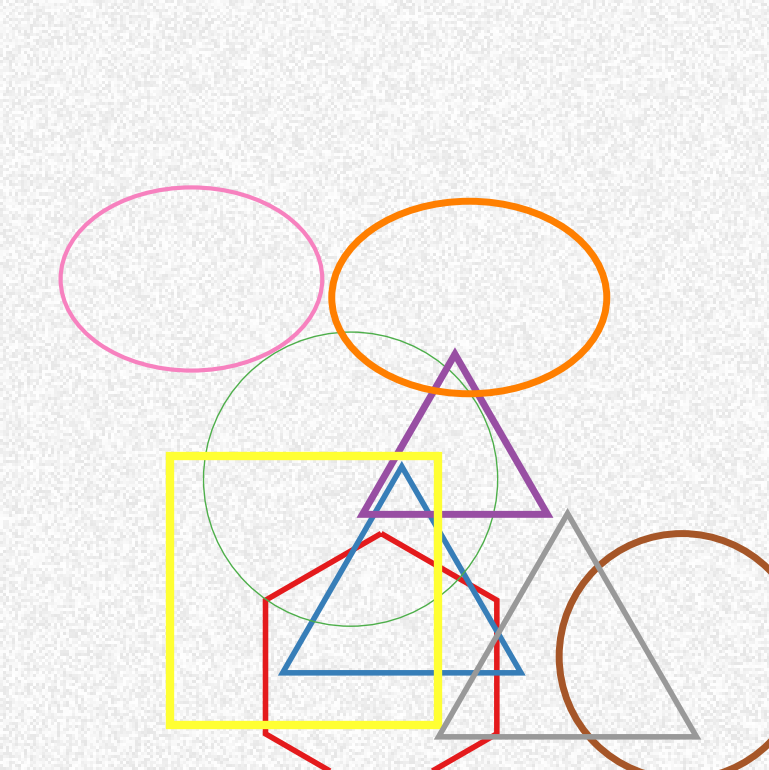[{"shape": "hexagon", "thickness": 2, "radius": 0.87, "center": [0.495, 0.134]}, {"shape": "triangle", "thickness": 2, "radius": 0.89, "center": [0.522, 0.216]}, {"shape": "circle", "thickness": 0.5, "radius": 0.96, "center": [0.455, 0.378]}, {"shape": "triangle", "thickness": 2.5, "radius": 0.69, "center": [0.591, 0.401]}, {"shape": "oval", "thickness": 2.5, "radius": 0.89, "center": [0.609, 0.614]}, {"shape": "square", "thickness": 3, "radius": 0.87, "center": [0.395, 0.233]}, {"shape": "circle", "thickness": 2.5, "radius": 0.8, "center": [0.886, 0.147]}, {"shape": "oval", "thickness": 1.5, "radius": 0.85, "center": [0.249, 0.638]}, {"shape": "triangle", "thickness": 2, "radius": 0.97, "center": [0.737, 0.14]}]